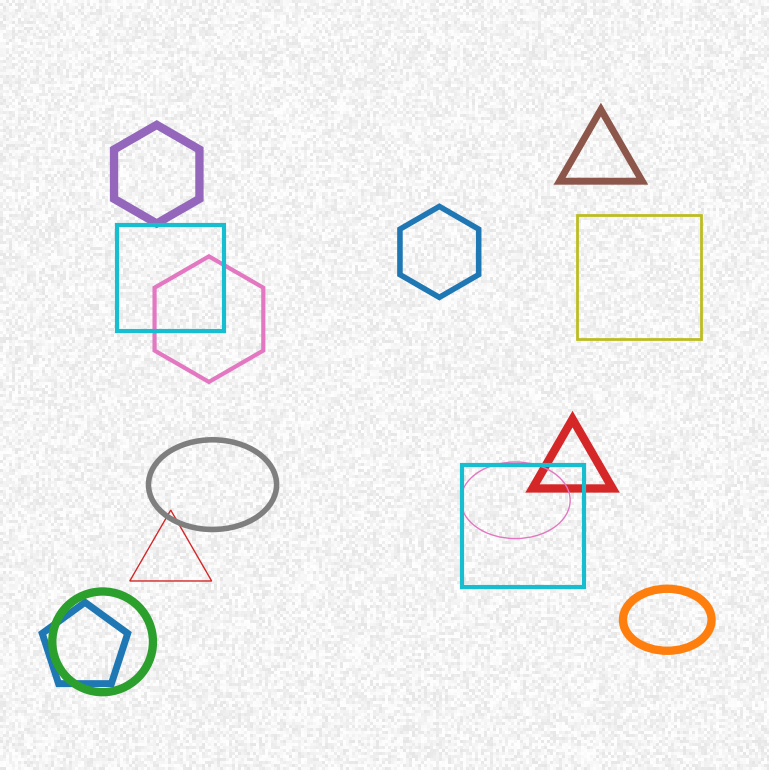[{"shape": "hexagon", "thickness": 2, "radius": 0.3, "center": [0.571, 0.673]}, {"shape": "pentagon", "thickness": 2.5, "radius": 0.29, "center": [0.11, 0.159]}, {"shape": "oval", "thickness": 3, "radius": 0.29, "center": [0.867, 0.195]}, {"shape": "circle", "thickness": 3, "radius": 0.33, "center": [0.133, 0.166]}, {"shape": "triangle", "thickness": 3, "radius": 0.3, "center": [0.744, 0.396]}, {"shape": "triangle", "thickness": 0.5, "radius": 0.31, "center": [0.222, 0.276]}, {"shape": "hexagon", "thickness": 3, "radius": 0.32, "center": [0.204, 0.774]}, {"shape": "triangle", "thickness": 2.5, "radius": 0.31, "center": [0.78, 0.796]}, {"shape": "hexagon", "thickness": 1.5, "radius": 0.41, "center": [0.271, 0.586]}, {"shape": "oval", "thickness": 0.5, "radius": 0.36, "center": [0.669, 0.35]}, {"shape": "oval", "thickness": 2, "radius": 0.42, "center": [0.276, 0.371]}, {"shape": "square", "thickness": 1, "radius": 0.4, "center": [0.83, 0.64]}, {"shape": "square", "thickness": 1.5, "radius": 0.4, "center": [0.679, 0.317]}, {"shape": "square", "thickness": 1.5, "radius": 0.35, "center": [0.222, 0.639]}]